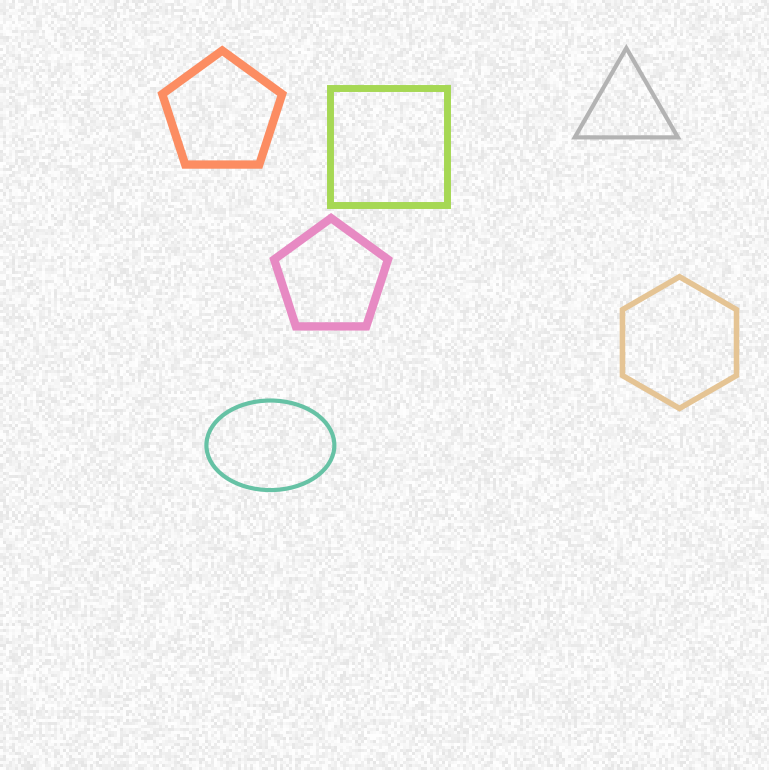[{"shape": "oval", "thickness": 1.5, "radius": 0.42, "center": [0.351, 0.422]}, {"shape": "pentagon", "thickness": 3, "radius": 0.41, "center": [0.289, 0.853]}, {"shape": "pentagon", "thickness": 3, "radius": 0.39, "center": [0.43, 0.639]}, {"shape": "square", "thickness": 2.5, "radius": 0.38, "center": [0.504, 0.81]}, {"shape": "hexagon", "thickness": 2, "radius": 0.43, "center": [0.882, 0.555]}, {"shape": "triangle", "thickness": 1.5, "radius": 0.39, "center": [0.813, 0.86]}]